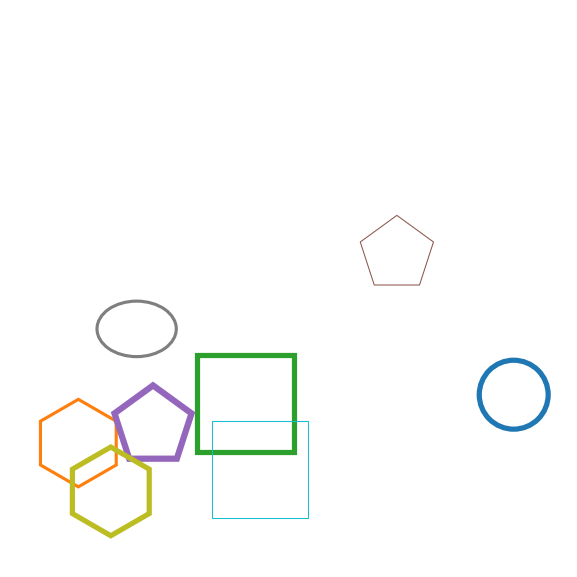[{"shape": "circle", "thickness": 2.5, "radius": 0.3, "center": [0.89, 0.316]}, {"shape": "hexagon", "thickness": 1.5, "radius": 0.38, "center": [0.136, 0.232]}, {"shape": "square", "thickness": 2.5, "radius": 0.42, "center": [0.425, 0.3]}, {"shape": "pentagon", "thickness": 3, "radius": 0.35, "center": [0.265, 0.262]}, {"shape": "pentagon", "thickness": 0.5, "radius": 0.33, "center": [0.687, 0.56]}, {"shape": "oval", "thickness": 1.5, "radius": 0.34, "center": [0.237, 0.43]}, {"shape": "hexagon", "thickness": 2.5, "radius": 0.38, "center": [0.192, 0.148]}, {"shape": "square", "thickness": 0.5, "radius": 0.42, "center": [0.451, 0.186]}]